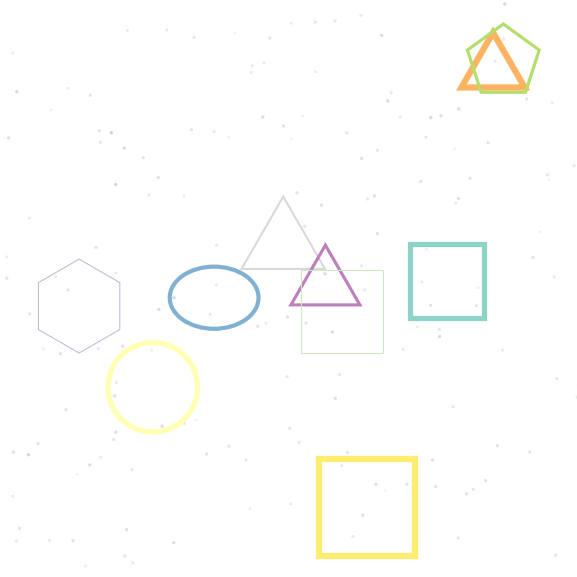[{"shape": "square", "thickness": 2.5, "radius": 0.32, "center": [0.775, 0.513]}, {"shape": "circle", "thickness": 2.5, "radius": 0.39, "center": [0.265, 0.329]}, {"shape": "hexagon", "thickness": 0.5, "radius": 0.41, "center": [0.137, 0.469]}, {"shape": "oval", "thickness": 2, "radius": 0.38, "center": [0.371, 0.484]}, {"shape": "triangle", "thickness": 3, "radius": 0.32, "center": [0.854, 0.879]}, {"shape": "pentagon", "thickness": 1.5, "radius": 0.33, "center": [0.872, 0.892]}, {"shape": "triangle", "thickness": 1, "radius": 0.42, "center": [0.49, 0.575]}, {"shape": "triangle", "thickness": 1.5, "radius": 0.34, "center": [0.563, 0.506]}, {"shape": "square", "thickness": 0.5, "radius": 0.36, "center": [0.592, 0.46]}, {"shape": "square", "thickness": 3, "radius": 0.42, "center": [0.635, 0.121]}]